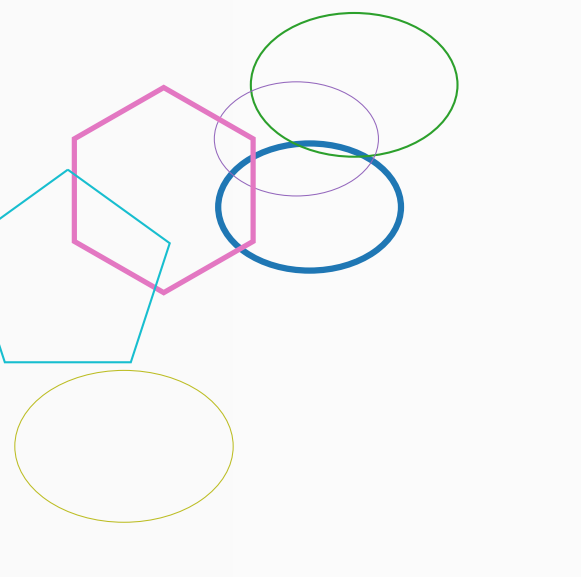[{"shape": "oval", "thickness": 3, "radius": 0.79, "center": [0.533, 0.641]}, {"shape": "oval", "thickness": 1, "radius": 0.89, "center": [0.609, 0.852]}, {"shape": "oval", "thickness": 0.5, "radius": 0.71, "center": [0.51, 0.759]}, {"shape": "hexagon", "thickness": 2.5, "radius": 0.89, "center": [0.282, 0.67]}, {"shape": "oval", "thickness": 0.5, "radius": 0.94, "center": [0.213, 0.226]}, {"shape": "pentagon", "thickness": 1, "radius": 0.92, "center": [0.117, 0.521]}]